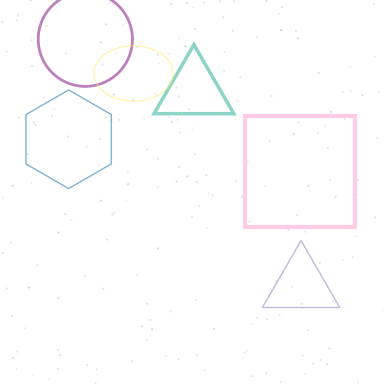[{"shape": "triangle", "thickness": 2.5, "radius": 0.6, "center": [0.504, 0.765]}, {"shape": "triangle", "thickness": 1, "radius": 0.58, "center": [0.782, 0.259]}, {"shape": "hexagon", "thickness": 1, "radius": 0.64, "center": [0.178, 0.638]}, {"shape": "square", "thickness": 3, "radius": 0.72, "center": [0.779, 0.554]}, {"shape": "circle", "thickness": 2, "radius": 0.61, "center": [0.222, 0.898]}, {"shape": "oval", "thickness": 0.5, "radius": 0.51, "center": [0.347, 0.809]}]